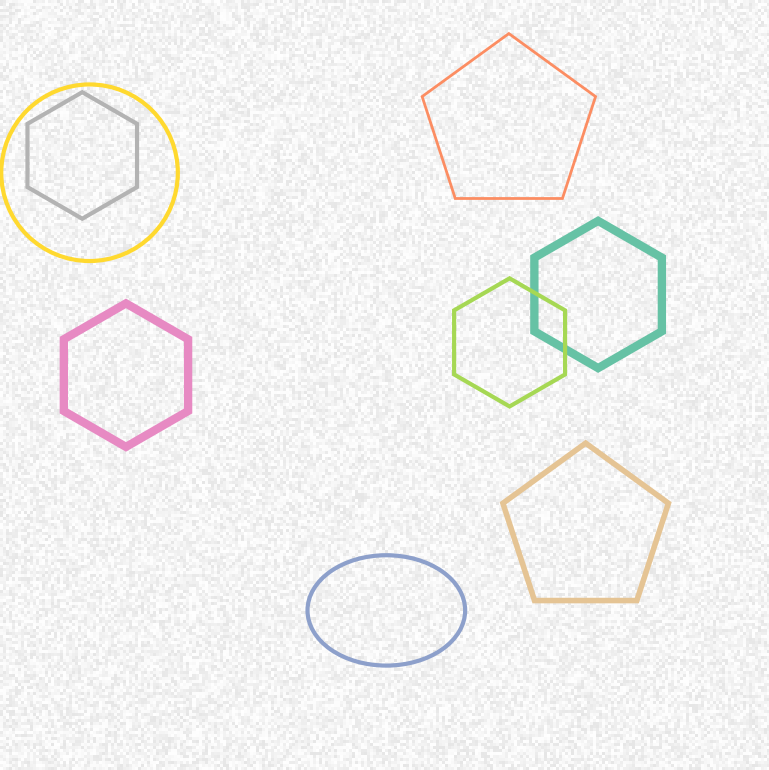[{"shape": "hexagon", "thickness": 3, "radius": 0.48, "center": [0.777, 0.618]}, {"shape": "pentagon", "thickness": 1, "radius": 0.59, "center": [0.661, 0.838]}, {"shape": "oval", "thickness": 1.5, "radius": 0.51, "center": [0.502, 0.207]}, {"shape": "hexagon", "thickness": 3, "radius": 0.47, "center": [0.164, 0.513]}, {"shape": "hexagon", "thickness": 1.5, "radius": 0.42, "center": [0.662, 0.555]}, {"shape": "circle", "thickness": 1.5, "radius": 0.57, "center": [0.116, 0.776]}, {"shape": "pentagon", "thickness": 2, "radius": 0.57, "center": [0.761, 0.311]}, {"shape": "hexagon", "thickness": 1.5, "radius": 0.41, "center": [0.107, 0.798]}]